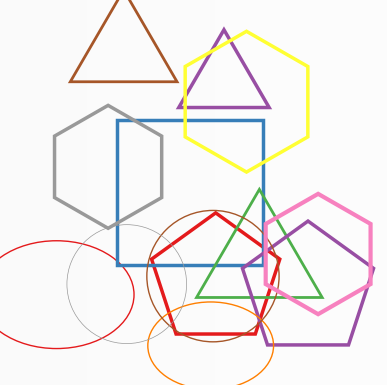[{"shape": "oval", "thickness": 1, "radius": 1.0, "center": [0.146, 0.235]}, {"shape": "pentagon", "thickness": 2.5, "radius": 0.87, "center": [0.557, 0.273]}, {"shape": "square", "thickness": 2.5, "radius": 0.94, "center": [0.489, 0.5]}, {"shape": "triangle", "thickness": 2, "radius": 0.94, "center": [0.669, 0.321]}, {"shape": "pentagon", "thickness": 2.5, "radius": 0.89, "center": [0.795, 0.248]}, {"shape": "triangle", "thickness": 2.5, "radius": 0.67, "center": [0.578, 0.788]}, {"shape": "oval", "thickness": 1, "radius": 0.81, "center": [0.544, 0.102]}, {"shape": "hexagon", "thickness": 2.5, "radius": 0.91, "center": [0.636, 0.736]}, {"shape": "triangle", "thickness": 2, "radius": 0.8, "center": [0.319, 0.867]}, {"shape": "circle", "thickness": 1, "radius": 0.85, "center": [0.55, 0.283]}, {"shape": "hexagon", "thickness": 3, "radius": 0.78, "center": [0.821, 0.34]}, {"shape": "hexagon", "thickness": 2.5, "radius": 0.8, "center": [0.279, 0.567]}, {"shape": "circle", "thickness": 0.5, "radius": 0.77, "center": [0.327, 0.262]}]